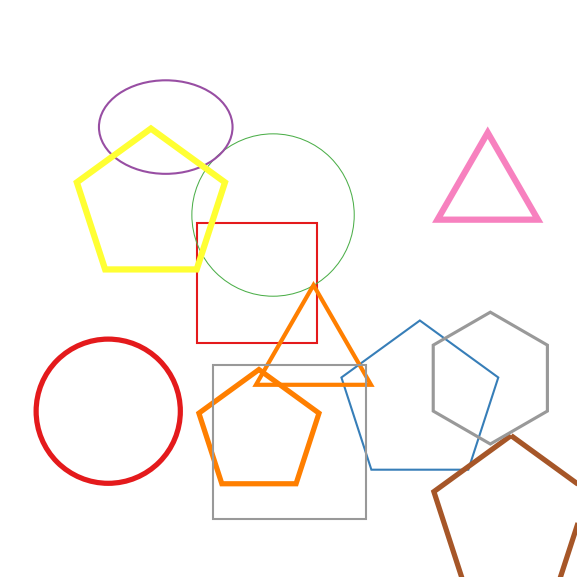[{"shape": "square", "thickness": 1, "radius": 0.52, "center": [0.445, 0.508]}, {"shape": "circle", "thickness": 2.5, "radius": 0.62, "center": [0.187, 0.287]}, {"shape": "pentagon", "thickness": 1, "radius": 0.71, "center": [0.727, 0.301]}, {"shape": "circle", "thickness": 0.5, "radius": 0.7, "center": [0.473, 0.627]}, {"shape": "oval", "thickness": 1, "radius": 0.58, "center": [0.287, 0.779]}, {"shape": "pentagon", "thickness": 2.5, "radius": 0.55, "center": [0.448, 0.25]}, {"shape": "triangle", "thickness": 2, "radius": 0.58, "center": [0.543, 0.39]}, {"shape": "pentagon", "thickness": 3, "radius": 0.67, "center": [0.261, 0.642]}, {"shape": "pentagon", "thickness": 2.5, "radius": 0.7, "center": [0.885, 0.104]}, {"shape": "triangle", "thickness": 3, "radius": 0.5, "center": [0.845, 0.669]}, {"shape": "square", "thickness": 1, "radius": 0.66, "center": [0.502, 0.233]}, {"shape": "hexagon", "thickness": 1.5, "radius": 0.57, "center": [0.849, 0.344]}]